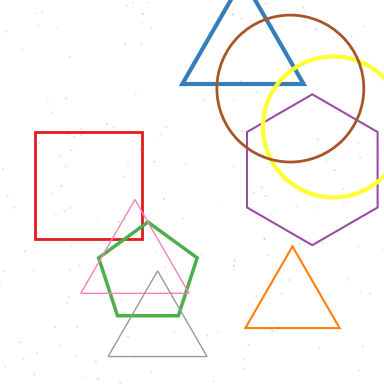[{"shape": "square", "thickness": 2, "radius": 0.7, "center": [0.231, 0.519]}, {"shape": "triangle", "thickness": 3, "radius": 0.91, "center": [0.631, 0.873]}, {"shape": "pentagon", "thickness": 2.5, "radius": 0.67, "center": [0.384, 0.289]}, {"shape": "hexagon", "thickness": 1.5, "radius": 0.98, "center": [0.811, 0.559]}, {"shape": "triangle", "thickness": 1.5, "radius": 0.71, "center": [0.76, 0.219]}, {"shape": "circle", "thickness": 3, "radius": 0.92, "center": [0.866, 0.67]}, {"shape": "circle", "thickness": 2, "radius": 0.95, "center": [0.754, 0.77]}, {"shape": "triangle", "thickness": 1, "radius": 0.81, "center": [0.35, 0.319]}, {"shape": "triangle", "thickness": 1, "radius": 0.74, "center": [0.409, 0.148]}]